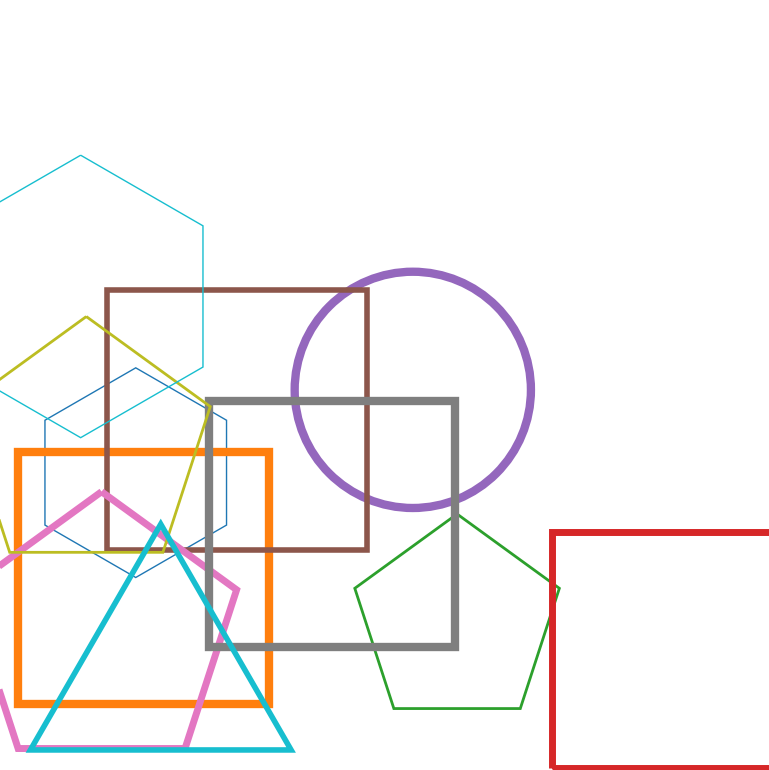[{"shape": "hexagon", "thickness": 0.5, "radius": 0.68, "center": [0.176, 0.386]}, {"shape": "square", "thickness": 3, "radius": 0.82, "center": [0.186, 0.249]}, {"shape": "pentagon", "thickness": 1, "radius": 0.7, "center": [0.594, 0.193]}, {"shape": "square", "thickness": 2.5, "radius": 0.77, "center": [0.87, 0.156]}, {"shape": "circle", "thickness": 3, "radius": 0.77, "center": [0.536, 0.494]}, {"shape": "square", "thickness": 2, "radius": 0.84, "center": [0.308, 0.455]}, {"shape": "pentagon", "thickness": 2.5, "radius": 0.92, "center": [0.132, 0.177]}, {"shape": "square", "thickness": 3, "radius": 0.8, "center": [0.431, 0.32]}, {"shape": "pentagon", "thickness": 1, "radius": 0.85, "center": [0.112, 0.42]}, {"shape": "hexagon", "thickness": 0.5, "radius": 0.92, "center": [0.105, 0.615]}, {"shape": "triangle", "thickness": 2, "radius": 0.98, "center": [0.209, 0.124]}]